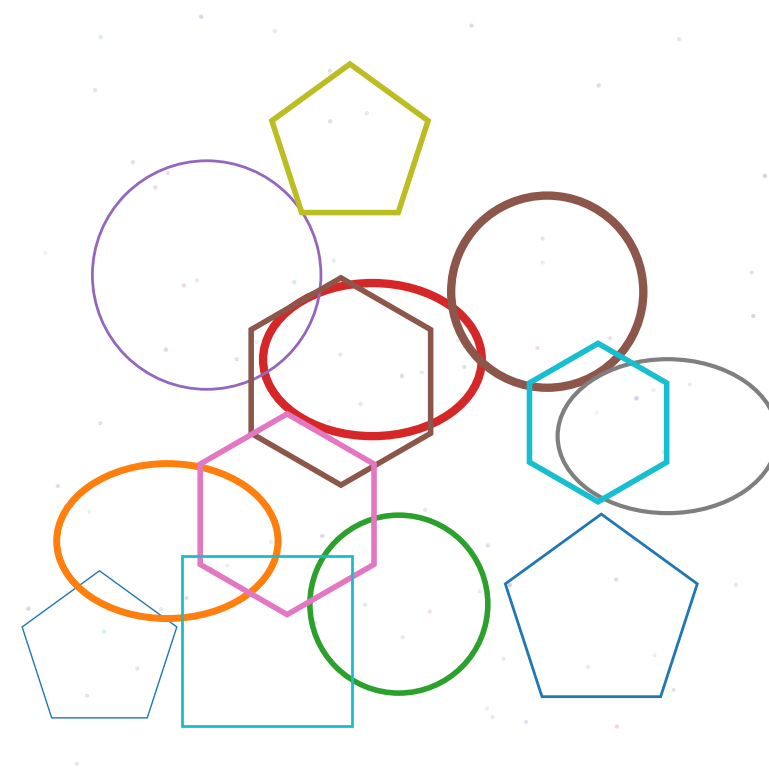[{"shape": "pentagon", "thickness": 1, "radius": 0.66, "center": [0.781, 0.201]}, {"shape": "pentagon", "thickness": 0.5, "radius": 0.53, "center": [0.129, 0.153]}, {"shape": "oval", "thickness": 2.5, "radius": 0.72, "center": [0.217, 0.297]}, {"shape": "circle", "thickness": 2, "radius": 0.58, "center": [0.518, 0.215]}, {"shape": "oval", "thickness": 3, "radius": 0.71, "center": [0.484, 0.533]}, {"shape": "circle", "thickness": 1, "radius": 0.74, "center": [0.268, 0.643]}, {"shape": "circle", "thickness": 3, "radius": 0.62, "center": [0.711, 0.621]}, {"shape": "hexagon", "thickness": 2, "radius": 0.67, "center": [0.443, 0.505]}, {"shape": "hexagon", "thickness": 2, "radius": 0.65, "center": [0.373, 0.332]}, {"shape": "oval", "thickness": 1.5, "radius": 0.71, "center": [0.867, 0.434]}, {"shape": "pentagon", "thickness": 2, "radius": 0.53, "center": [0.454, 0.81]}, {"shape": "square", "thickness": 1, "radius": 0.55, "center": [0.347, 0.167]}, {"shape": "hexagon", "thickness": 2, "radius": 0.51, "center": [0.777, 0.451]}]